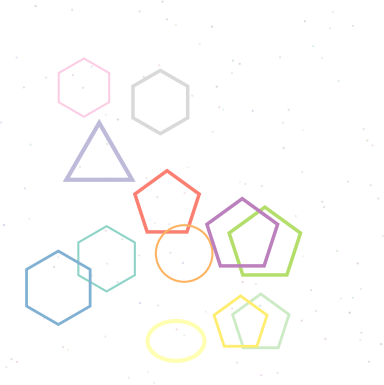[{"shape": "hexagon", "thickness": 1.5, "radius": 0.42, "center": [0.277, 0.328]}, {"shape": "oval", "thickness": 3, "radius": 0.37, "center": [0.457, 0.115]}, {"shape": "triangle", "thickness": 3, "radius": 0.49, "center": [0.258, 0.582]}, {"shape": "pentagon", "thickness": 2.5, "radius": 0.44, "center": [0.434, 0.469]}, {"shape": "hexagon", "thickness": 2, "radius": 0.48, "center": [0.152, 0.253]}, {"shape": "circle", "thickness": 1.5, "radius": 0.37, "center": [0.478, 0.342]}, {"shape": "pentagon", "thickness": 2.5, "radius": 0.49, "center": [0.688, 0.365]}, {"shape": "hexagon", "thickness": 1.5, "radius": 0.38, "center": [0.218, 0.772]}, {"shape": "hexagon", "thickness": 2.5, "radius": 0.41, "center": [0.416, 0.735]}, {"shape": "pentagon", "thickness": 2.5, "radius": 0.48, "center": [0.629, 0.387]}, {"shape": "pentagon", "thickness": 2, "radius": 0.39, "center": [0.677, 0.159]}, {"shape": "pentagon", "thickness": 2, "radius": 0.36, "center": [0.625, 0.159]}]